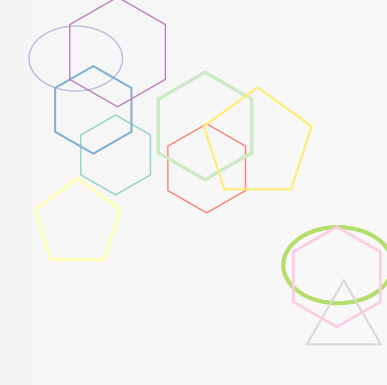[{"shape": "hexagon", "thickness": 1, "radius": 0.52, "center": [0.298, 0.598]}, {"shape": "pentagon", "thickness": 2, "radius": 0.58, "center": [0.2, 0.42]}, {"shape": "oval", "thickness": 1, "radius": 0.6, "center": [0.195, 0.848]}, {"shape": "hexagon", "thickness": 1, "radius": 0.58, "center": [0.533, 0.563]}, {"shape": "hexagon", "thickness": 1.5, "radius": 0.57, "center": [0.241, 0.715]}, {"shape": "oval", "thickness": 3, "radius": 0.71, "center": [0.872, 0.311]}, {"shape": "hexagon", "thickness": 2, "radius": 0.65, "center": [0.869, 0.281]}, {"shape": "triangle", "thickness": 1.5, "radius": 0.55, "center": [0.887, 0.161]}, {"shape": "hexagon", "thickness": 1, "radius": 0.71, "center": [0.303, 0.865]}, {"shape": "hexagon", "thickness": 2.5, "radius": 0.7, "center": [0.529, 0.673]}, {"shape": "pentagon", "thickness": 1.5, "radius": 0.73, "center": [0.665, 0.627]}]